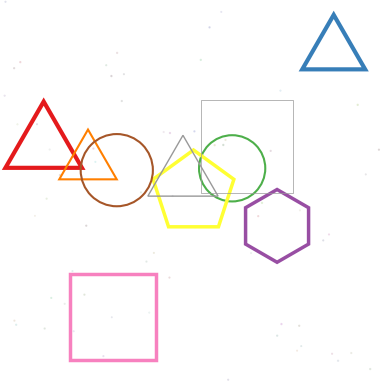[{"shape": "triangle", "thickness": 3, "radius": 0.57, "center": [0.113, 0.621]}, {"shape": "triangle", "thickness": 3, "radius": 0.47, "center": [0.867, 0.867]}, {"shape": "circle", "thickness": 1.5, "radius": 0.43, "center": [0.603, 0.563]}, {"shape": "hexagon", "thickness": 2.5, "radius": 0.47, "center": [0.72, 0.413]}, {"shape": "triangle", "thickness": 1.5, "radius": 0.43, "center": [0.229, 0.577]}, {"shape": "pentagon", "thickness": 2.5, "radius": 0.55, "center": [0.503, 0.5]}, {"shape": "circle", "thickness": 1.5, "radius": 0.47, "center": [0.303, 0.558]}, {"shape": "square", "thickness": 2.5, "radius": 0.56, "center": [0.294, 0.177]}, {"shape": "square", "thickness": 0.5, "radius": 0.6, "center": [0.641, 0.62]}, {"shape": "triangle", "thickness": 1, "radius": 0.53, "center": [0.475, 0.543]}]